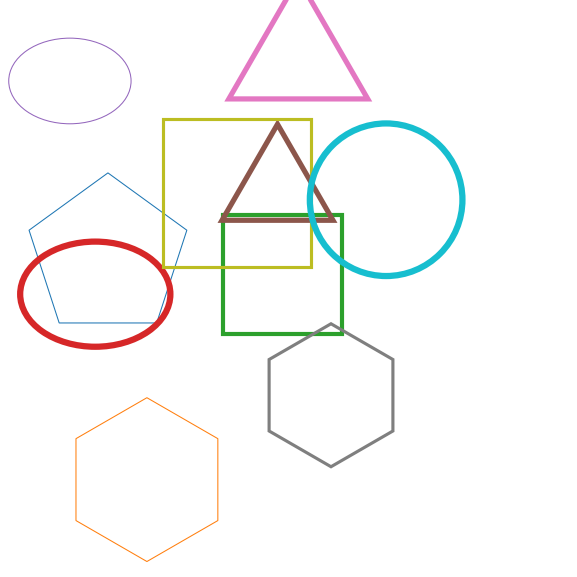[{"shape": "pentagon", "thickness": 0.5, "radius": 0.72, "center": [0.187, 0.556]}, {"shape": "hexagon", "thickness": 0.5, "radius": 0.71, "center": [0.254, 0.169]}, {"shape": "square", "thickness": 2, "radius": 0.51, "center": [0.489, 0.524]}, {"shape": "oval", "thickness": 3, "radius": 0.65, "center": [0.165, 0.49]}, {"shape": "oval", "thickness": 0.5, "radius": 0.53, "center": [0.121, 0.859]}, {"shape": "triangle", "thickness": 2.5, "radius": 0.55, "center": [0.481, 0.673]}, {"shape": "triangle", "thickness": 2.5, "radius": 0.69, "center": [0.517, 0.897]}, {"shape": "hexagon", "thickness": 1.5, "radius": 0.62, "center": [0.573, 0.315]}, {"shape": "square", "thickness": 1.5, "radius": 0.64, "center": [0.41, 0.665]}, {"shape": "circle", "thickness": 3, "radius": 0.66, "center": [0.669, 0.653]}]